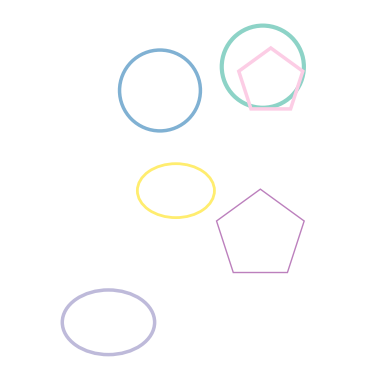[{"shape": "circle", "thickness": 3, "radius": 0.53, "center": [0.683, 0.827]}, {"shape": "oval", "thickness": 2.5, "radius": 0.6, "center": [0.282, 0.163]}, {"shape": "circle", "thickness": 2.5, "radius": 0.53, "center": [0.416, 0.765]}, {"shape": "pentagon", "thickness": 2.5, "radius": 0.44, "center": [0.703, 0.788]}, {"shape": "pentagon", "thickness": 1, "radius": 0.6, "center": [0.676, 0.389]}, {"shape": "oval", "thickness": 2, "radius": 0.5, "center": [0.457, 0.505]}]